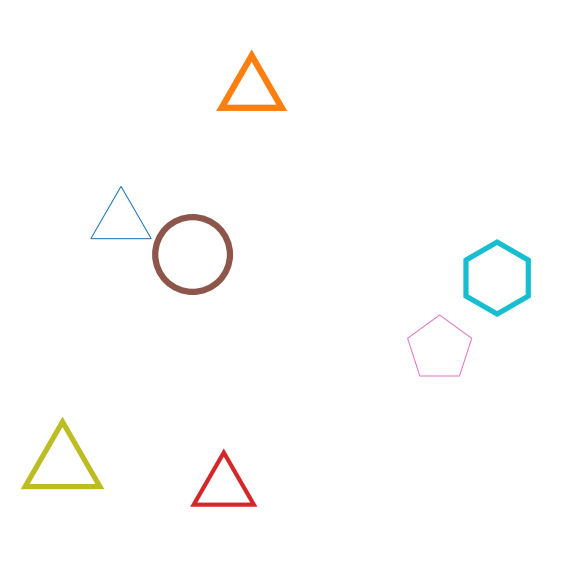[{"shape": "triangle", "thickness": 0.5, "radius": 0.3, "center": [0.21, 0.616]}, {"shape": "triangle", "thickness": 3, "radius": 0.3, "center": [0.436, 0.843]}, {"shape": "triangle", "thickness": 2, "radius": 0.3, "center": [0.388, 0.155]}, {"shape": "circle", "thickness": 3, "radius": 0.32, "center": [0.333, 0.558]}, {"shape": "pentagon", "thickness": 0.5, "radius": 0.29, "center": [0.761, 0.395]}, {"shape": "triangle", "thickness": 2.5, "radius": 0.37, "center": [0.108, 0.194]}, {"shape": "hexagon", "thickness": 2.5, "radius": 0.31, "center": [0.861, 0.518]}]